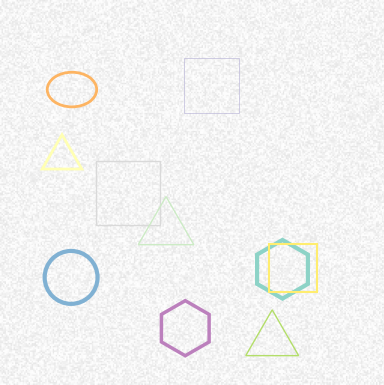[{"shape": "hexagon", "thickness": 3, "radius": 0.38, "center": [0.734, 0.301]}, {"shape": "triangle", "thickness": 2, "radius": 0.3, "center": [0.161, 0.591]}, {"shape": "square", "thickness": 0.5, "radius": 0.36, "center": [0.55, 0.778]}, {"shape": "circle", "thickness": 3, "radius": 0.34, "center": [0.185, 0.279]}, {"shape": "oval", "thickness": 2, "radius": 0.32, "center": [0.187, 0.767]}, {"shape": "triangle", "thickness": 1, "radius": 0.4, "center": [0.707, 0.116]}, {"shape": "square", "thickness": 1, "radius": 0.42, "center": [0.333, 0.498]}, {"shape": "hexagon", "thickness": 2.5, "radius": 0.36, "center": [0.481, 0.148]}, {"shape": "triangle", "thickness": 1, "radius": 0.42, "center": [0.431, 0.406]}, {"shape": "square", "thickness": 1.5, "radius": 0.31, "center": [0.761, 0.304]}]